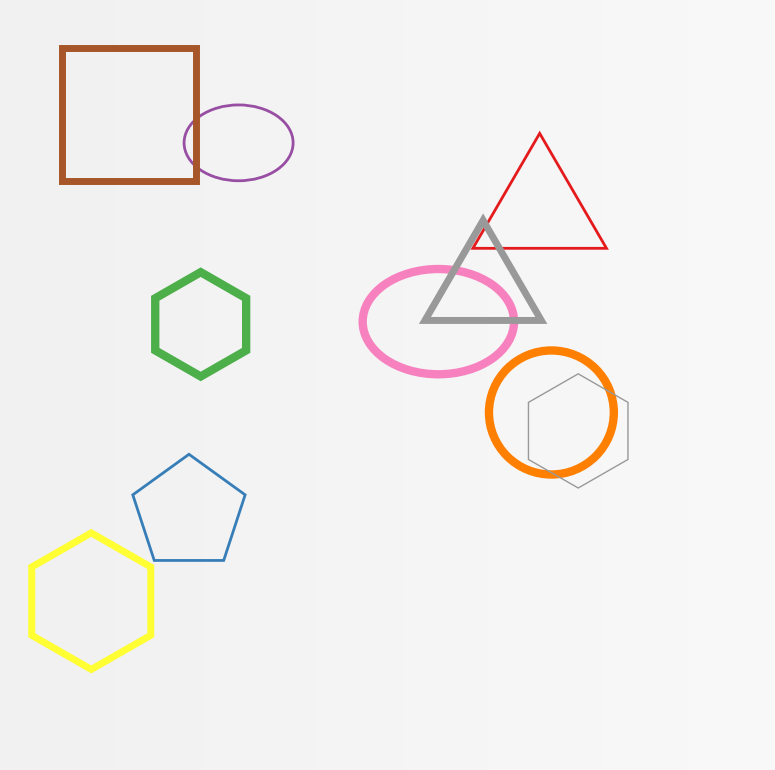[{"shape": "triangle", "thickness": 1, "radius": 0.5, "center": [0.696, 0.727]}, {"shape": "pentagon", "thickness": 1, "radius": 0.38, "center": [0.244, 0.334]}, {"shape": "hexagon", "thickness": 3, "radius": 0.34, "center": [0.259, 0.579]}, {"shape": "oval", "thickness": 1, "radius": 0.35, "center": [0.308, 0.814]}, {"shape": "circle", "thickness": 3, "radius": 0.4, "center": [0.711, 0.464]}, {"shape": "hexagon", "thickness": 2.5, "radius": 0.44, "center": [0.118, 0.219]}, {"shape": "square", "thickness": 2.5, "radius": 0.43, "center": [0.167, 0.852]}, {"shape": "oval", "thickness": 3, "radius": 0.49, "center": [0.566, 0.582]}, {"shape": "hexagon", "thickness": 0.5, "radius": 0.37, "center": [0.746, 0.44]}, {"shape": "triangle", "thickness": 2.5, "radius": 0.43, "center": [0.623, 0.627]}]